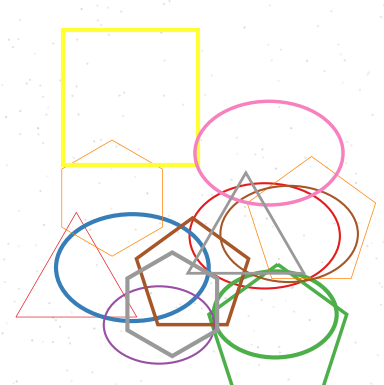[{"shape": "oval", "thickness": 1.5, "radius": 0.98, "center": [0.688, 0.387]}, {"shape": "triangle", "thickness": 0.5, "radius": 0.91, "center": [0.198, 0.267]}, {"shape": "oval", "thickness": 3, "radius": 0.99, "center": [0.344, 0.305]}, {"shape": "pentagon", "thickness": 2.5, "radius": 0.94, "center": [0.722, 0.125]}, {"shape": "oval", "thickness": 3, "radius": 0.8, "center": [0.715, 0.183]}, {"shape": "oval", "thickness": 1.5, "radius": 0.72, "center": [0.413, 0.156]}, {"shape": "pentagon", "thickness": 0.5, "radius": 0.88, "center": [0.809, 0.418]}, {"shape": "hexagon", "thickness": 0.5, "radius": 0.75, "center": [0.291, 0.485]}, {"shape": "square", "thickness": 3, "radius": 0.88, "center": [0.339, 0.747]}, {"shape": "pentagon", "thickness": 2.5, "radius": 0.77, "center": [0.5, 0.281]}, {"shape": "oval", "thickness": 1.5, "radius": 0.89, "center": [0.751, 0.392]}, {"shape": "oval", "thickness": 2.5, "radius": 0.96, "center": [0.699, 0.602]}, {"shape": "triangle", "thickness": 2, "radius": 0.87, "center": [0.639, 0.377]}, {"shape": "hexagon", "thickness": 3, "radius": 0.67, "center": [0.447, 0.21]}]